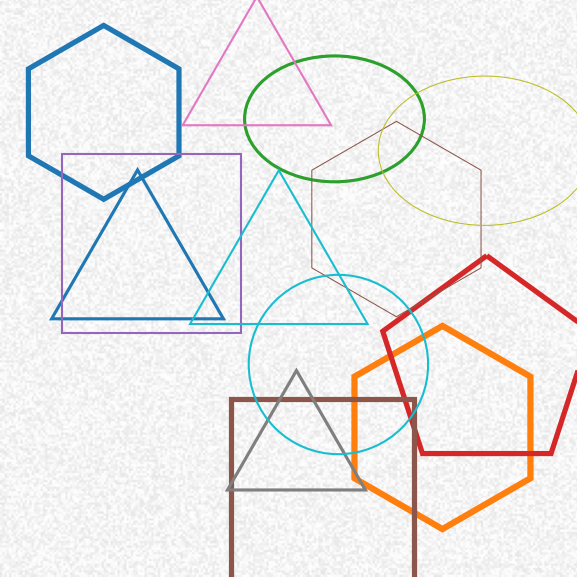[{"shape": "hexagon", "thickness": 2.5, "radius": 0.75, "center": [0.18, 0.805]}, {"shape": "triangle", "thickness": 1.5, "radius": 0.86, "center": [0.238, 0.533]}, {"shape": "hexagon", "thickness": 3, "radius": 0.88, "center": [0.766, 0.259]}, {"shape": "oval", "thickness": 1.5, "radius": 0.78, "center": [0.579, 0.793]}, {"shape": "pentagon", "thickness": 2.5, "radius": 0.95, "center": [0.843, 0.367]}, {"shape": "square", "thickness": 1, "radius": 0.78, "center": [0.262, 0.578]}, {"shape": "square", "thickness": 2.5, "radius": 0.79, "center": [0.558, 0.149]}, {"shape": "hexagon", "thickness": 0.5, "radius": 0.85, "center": [0.686, 0.62]}, {"shape": "triangle", "thickness": 1, "radius": 0.74, "center": [0.445, 0.856]}, {"shape": "triangle", "thickness": 1.5, "radius": 0.69, "center": [0.513, 0.22]}, {"shape": "oval", "thickness": 0.5, "radius": 0.92, "center": [0.84, 0.738]}, {"shape": "triangle", "thickness": 1, "radius": 0.89, "center": [0.483, 0.527]}, {"shape": "circle", "thickness": 1, "radius": 0.78, "center": [0.586, 0.368]}]